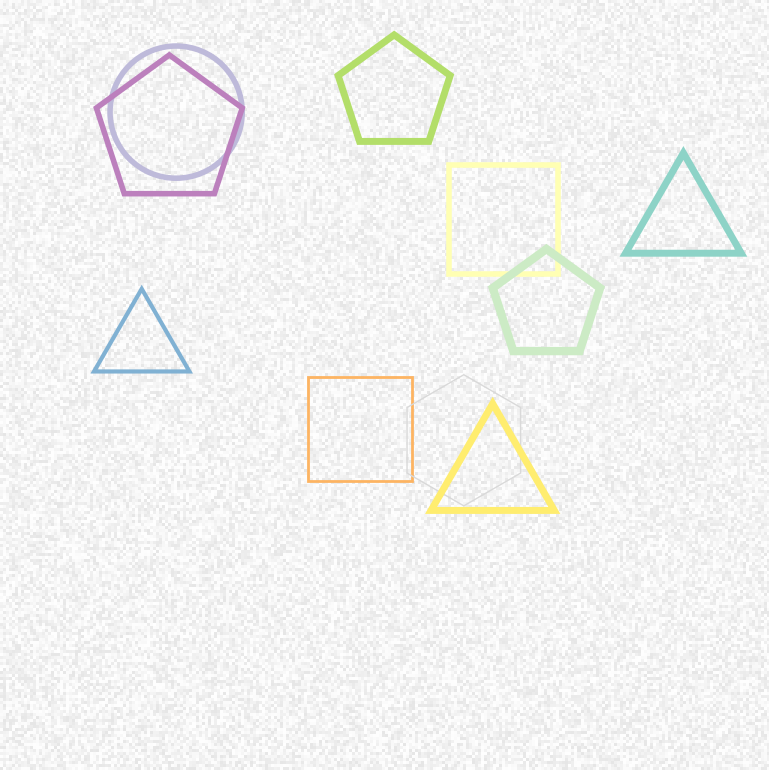[{"shape": "triangle", "thickness": 2.5, "radius": 0.43, "center": [0.888, 0.715]}, {"shape": "square", "thickness": 2, "radius": 0.35, "center": [0.654, 0.715]}, {"shape": "circle", "thickness": 2, "radius": 0.43, "center": [0.229, 0.854]}, {"shape": "triangle", "thickness": 1.5, "radius": 0.36, "center": [0.184, 0.553]}, {"shape": "square", "thickness": 1, "radius": 0.34, "center": [0.468, 0.443]}, {"shape": "pentagon", "thickness": 2.5, "radius": 0.38, "center": [0.512, 0.878]}, {"shape": "hexagon", "thickness": 0.5, "radius": 0.43, "center": [0.602, 0.428]}, {"shape": "pentagon", "thickness": 2, "radius": 0.5, "center": [0.22, 0.829]}, {"shape": "pentagon", "thickness": 3, "radius": 0.37, "center": [0.71, 0.603]}, {"shape": "triangle", "thickness": 2.5, "radius": 0.46, "center": [0.64, 0.383]}]